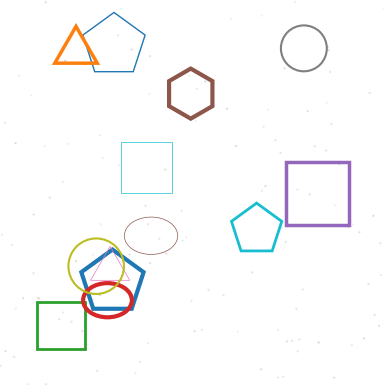[{"shape": "pentagon", "thickness": 1, "radius": 0.43, "center": [0.296, 0.883]}, {"shape": "pentagon", "thickness": 3, "radius": 0.43, "center": [0.292, 0.267]}, {"shape": "triangle", "thickness": 2.5, "radius": 0.32, "center": [0.197, 0.868]}, {"shape": "square", "thickness": 2, "radius": 0.31, "center": [0.158, 0.154]}, {"shape": "oval", "thickness": 3, "radius": 0.32, "center": [0.279, 0.22]}, {"shape": "square", "thickness": 2.5, "radius": 0.41, "center": [0.825, 0.498]}, {"shape": "hexagon", "thickness": 3, "radius": 0.33, "center": [0.495, 0.757]}, {"shape": "oval", "thickness": 0.5, "radius": 0.35, "center": [0.392, 0.388]}, {"shape": "triangle", "thickness": 0.5, "radius": 0.29, "center": [0.286, 0.301]}, {"shape": "circle", "thickness": 1.5, "radius": 0.3, "center": [0.789, 0.874]}, {"shape": "circle", "thickness": 1.5, "radius": 0.36, "center": [0.25, 0.309]}, {"shape": "square", "thickness": 0.5, "radius": 0.33, "center": [0.381, 0.565]}, {"shape": "pentagon", "thickness": 2, "radius": 0.34, "center": [0.667, 0.404]}]